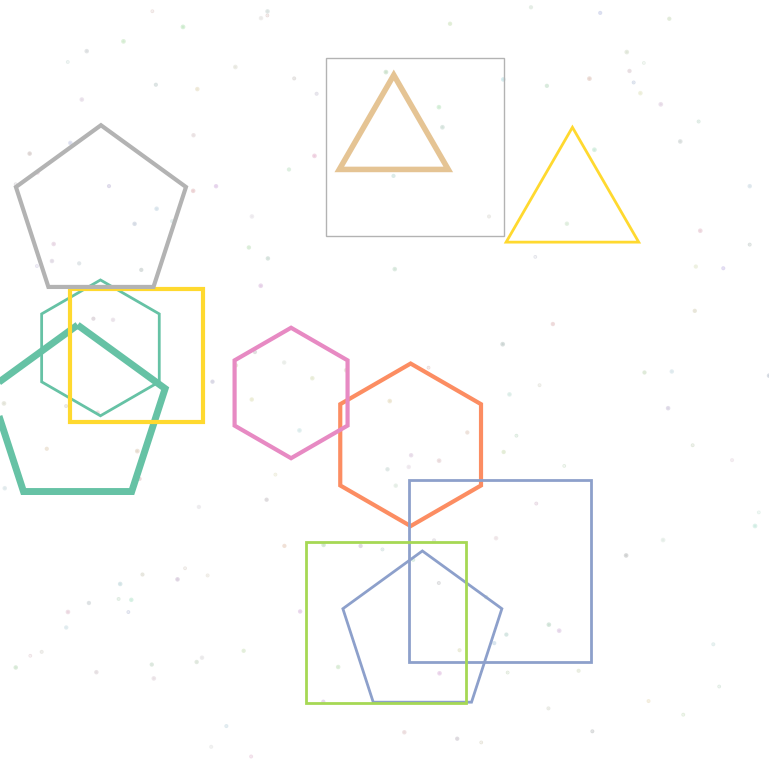[{"shape": "pentagon", "thickness": 2.5, "radius": 0.6, "center": [0.101, 0.458]}, {"shape": "hexagon", "thickness": 1, "radius": 0.44, "center": [0.13, 0.548]}, {"shape": "hexagon", "thickness": 1.5, "radius": 0.53, "center": [0.533, 0.422]}, {"shape": "square", "thickness": 1, "radius": 0.59, "center": [0.649, 0.258]}, {"shape": "pentagon", "thickness": 1, "radius": 0.54, "center": [0.549, 0.176]}, {"shape": "hexagon", "thickness": 1.5, "radius": 0.42, "center": [0.378, 0.49]}, {"shape": "square", "thickness": 1, "radius": 0.52, "center": [0.501, 0.192]}, {"shape": "triangle", "thickness": 1, "radius": 0.5, "center": [0.743, 0.735]}, {"shape": "square", "thickness": 1.5, "radius": 0.43, "center": [0.178, 0.539]}, {"shape": "triangle", "thickness": 2, "radius": 0.41, "center": [0.511, 0.821]}, {"shape": "square", "thickness": 0.5, "radius": 0.58, "center": [0.539, 0.809]}, {"shape": "pentagon", "thickness": 1.5, "radius": 0.58, "center": [0.131, 0.721]}]